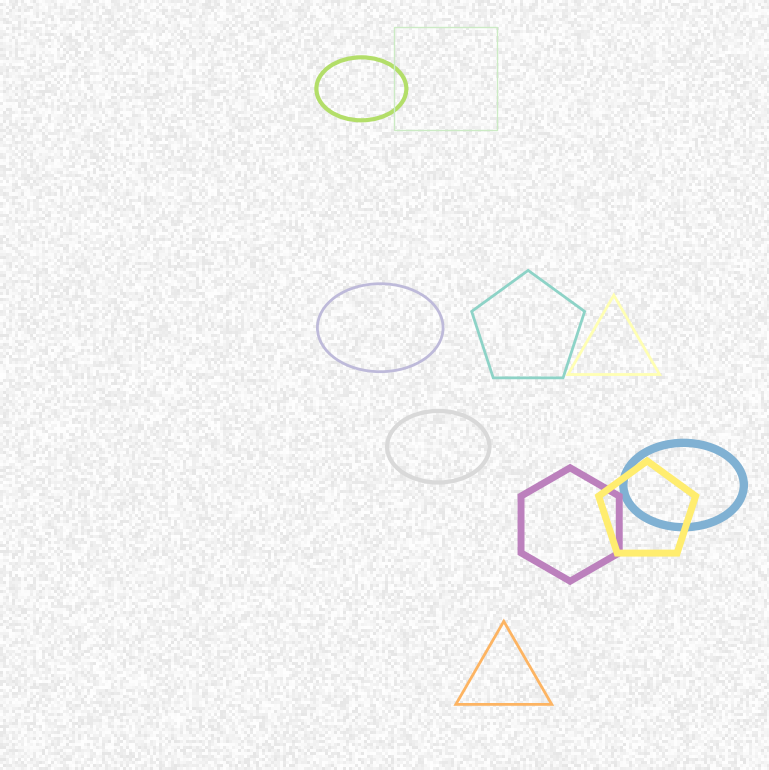[{"shape": "pentagon", "thickness": 1, "radius": 0.39, "center": [0.686, 0.572]}, {"shape": "triangle", "thickness": 1, "radius": 0.34, "center": [0.797, 0.548]}, {"shape": "oval", "thickness": 1, "radius": 0.41, "center": [0.494, 0.574]}, {"shape": "oval", "thickness": 3, "radius": 0.39, "center": [0.888, 0.37]}, {"shape": "triangle", "thickness": 1, "radius": 0.36, "center": [0.654, 0.121]}, {"shape": "oval", "thickness": 1.5, "radius": 0.29, "center": [0.469, 0.885]}, {"shape": "oval", "thickness": 1.5, "radius": 0.33, "center": [0.569, 0.42]}, {"shape": "hexagon", "thickness": 2.5, "radius": 0.37, "center": [0.74, 0.319]}, {"shape": "square", "thickness": 0.5, "radius": 0.33, "center": [0.578, 0.898]}, {"shape": "pentagon", "thickness": 2.5, "radius": 0.33, "center": [0.84, 0.335]}]